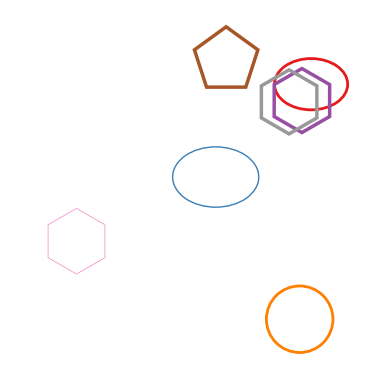[{"shape": "oval", "thickness": 2, "radius": 0.48, "center": [0.808, 0.781]}, {"shape": "oval", "thickness": 1, "radius": 0.56, "center": [0.56, 0.54]}, {"shape": "hexagon", "thickness": 2.5, "radius": 0.42, "center": [0.784, 0.739]}, {"shape": "circle", "thickness": 2, "radius": 0.43, "center": [0.778, 0.171]}, {"shape": "pentagon", "thickness": 2.5, "radius": 0.43, "center": [0.587, 0.844]}, {"shape": "hexagon", "thickness": 0.5, "radius": 0.43, "center": [0.199, 0.373]}, {"shape": "hexagon", "thickness": 2.5, "radius": 0.42, "center": [0.751, 0.735]}]